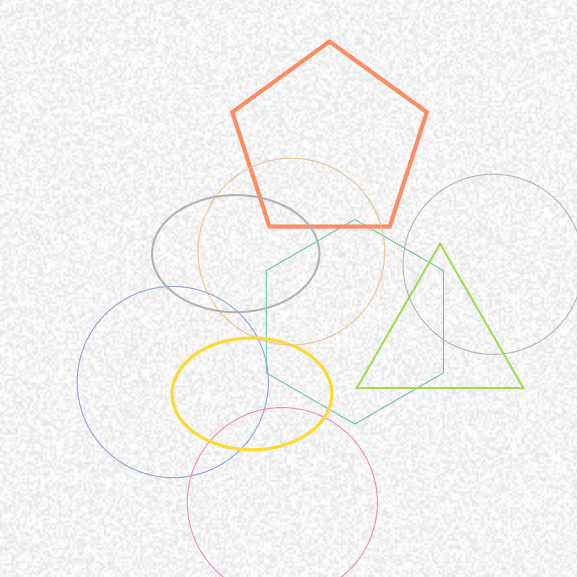[{"shape": "hexagon", "thickness": 0.5, "radius": 0.89, "center": [0.614, 0.442]}, {"shape": "pentagon", "thickness": 2, "radius": 0.89, "center": [0.571, 0.75]}, {"shape": "circle", "thickness": 0.5, "radius": 0.83, "center": [0.299, 0.338]}, {"shape": "circle", "thickness": 0.5, "radius": 0.82, "center": [0.489, 0.129]}, {"shape": "triangle", "thickness": 1, "radius": 0.83, "center": [0.762, 0.41]}, {"shape": "oval", "thickness": 1.5, "radius": 0.69, "center": [0.436, 0.317]}, {"shape": "circle", "thickness": 0.5, "radius": 0.81, "center": [0.504, 0.564]}, {"shape": "circle", "thickness": 0.5, "radius": 0.78, "center": [0.854, 0.541]}, {"shape": "oval", "thickness": 1, "radius": 0.72, "center": [0.408, 0.56]}]